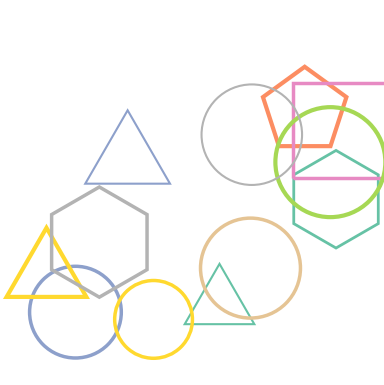[{"shape": "hexagon", "thickness": 2, "radius": 0.63, "center": [0.873, 0.483]}, {"shape": "triangle", "thickness": 1.5, "radius": 0.52, "center": [0.57, 0.21]}, {"shape": "pentagon", "thickness": 3, "radius": 0.57, "center": [0.791, 0.713]}, {"shape": "triangle", "thickness": 1.5, "radius": 0.64, "center": [0.331, 0.586]}, {"shape": "circle", "thickness": 2.5, "radius": 0.6, "center": [0.196, 0.189]}, {"shape": "square", "thickness": 2.5, "radius": 0.62, "center": [0.886, 0.661]}, {"shape": "circle", "thickness": 3, "radius": 0.71, "center": [0.858, 0.579]}, {"shape": "triangle", "thickness": 3, "radius": 0.6, "center": [0.121, 0.289]}, {"shape": "circle", "thickness": 2.5, "radius": 0.5, "center": [0.399, 0.17]}, {"shape": "circle", "thickness": 2.5, "radius": 0.65, "center": [0.651, 0.304]}, {"shape": "hexagon", "thickness": 2.5, "radius": 0.72, "center": [0.258, 0.371]}, {"shape": "circle", "thickness": 1.5, "radius": 0.65, "center": [0.654, 0.65]}]